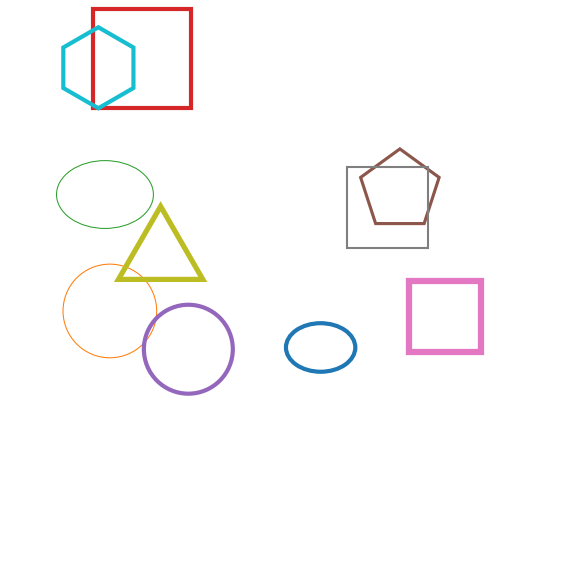[{"shape": "oval", "thickness": 2, "radius": 0.3, "center": [0.555, 0.397]}, {"shape": "circle", "thickness": 0.5, "radius": 0.41, "center": [0.19, 0.461]}, {"shape": "oval", "thickness": 0.5, "radius": 0.42, "center": [0.182, 0.662]}, {"shape": "square", "thickness": 2, "radius": 0.43, "center": [0.246, 0.898]}, {"shape": "circle", "thickness": 2, "radius": 0.38, "center": [0.326, 0.394]}, {"shape": "pentagon", "thickness": 1.5, "radius": 0.36, "center": [0.692, 0.67]}, {"shape": "square", "thickness": 3, "radius": 0.31, "center": [0.77, 0.451]}, {"shape": "square", "thickness": 1, "radius": 0.35, "center": [0.671, 0.64]}, {"shape": "triangle", "thickness": 2.5, "radius": 0.42, "center": [0.278, 0.557]}, {"shape": "hexagon", "thickness": 2, "radius": 0.35, "center": [0.17, 0.882]}]